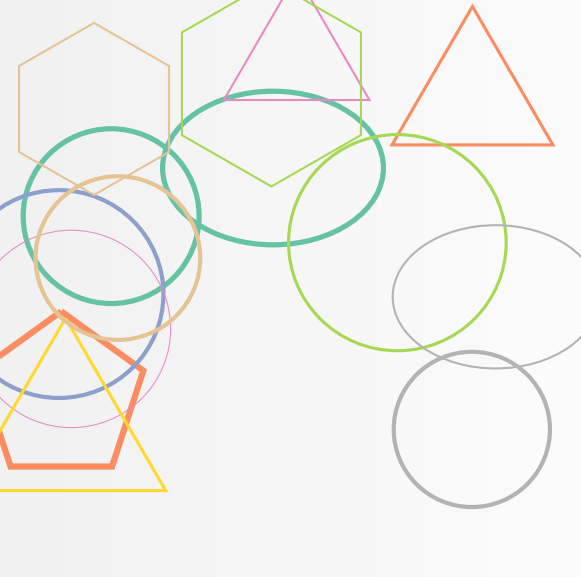[{"shape": "circle", "thickness": 2.5, "radius": 0.76, "center": [0.191, 0.625]}, {"shape": "oval", "thickness": 2.5, "radius": 0.95, "center": [0.47, 0.708]}, {"shape": "triangle", "thickness": 1.5, "radius": 0.8, "center": [0.813, 0.828]}, {"shape": "pentagon", "thickness": 3, "radius": 0.74, "center": [0.105, 0.311]}, {"shape": "circle", "thickness": 2, "radius": 0.9, "center": [0.101, 0.49]}, {"shape": "triangle", "thickness": 1, "radius": 0.72, "center": [0.51, 0.898]}, {"shape": "circle", "thickness": 0.5, "radius": 0.85, "center": [0.123, 0.43]}, {"shape": "circle", "thickness": 1.5, "radius": 0.94, "center": [0.684, 0.579]}, {"shape": "hexagon", "thickness": 1, "radius": 0.89, "center": [0.467, 0.854]}, {"shape": "triangle", "thickness": 1.5, "radius": 0.99, "center": [0.113, 0.249]}, {"shape": "hexagon", "thickness": 1, "radius": 0.74, "center": [0.162, 0.81]}, {"shape": "circle", "thickness": 2, "radius": 0.71, "center": [0.203, 0.552]}, {"shape": "oval", "thickness": 1, "radius": 0.89, "center": [0.853, 0.485]}, {"shape": "circle", "thickness": 2, "radius": 0.67, "center": [0.812, 0.256]}]